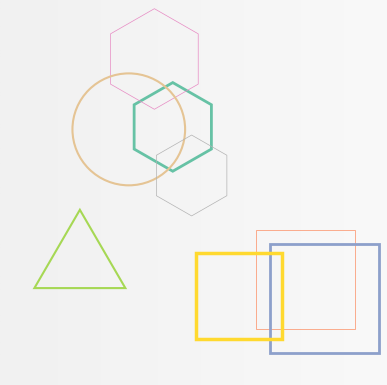[{"shape": "hexagon", "thickness": 2, "radius": 0.58, "center": [0.446, 0.67]}, {"shape": "square", "thickness": 0.5, "radius": 0.64, "center": [0.788, 0.274]}, {"shape": "square", "thickness": 2, "radius": 0.71, "center": [0.837, 0.225]}, {"shape": "hexagon", "thickness": 0.5, "radius": 0.65, "center": [0.398, 0.847]}, {"shape": "triangle", "thickness": 1.5, "radius": 0.68, "center": [0.206, 0.319]}, {"shape": "square", "thickness": 2.5, "radius": 0.56, "center": [0.616, 0.231]}, {"shape": "circle", "thickness": 1.5, "radius": 0.73, "center": [0.332, 0.664]}, {"shape": "hexagon", "thickness": 0.5, "radius": 0.53, "center": [0.495, 0.544]}]